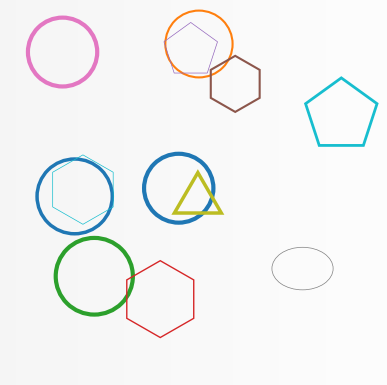[{"shape": "circle", "thickness": 2.5, "radius": 0.49, "center": [0.193, 0.49]}, {"shape": "circle", "thickness": 3, "radius": 0.45, "center": [0.461, 0.511]}, {"shape": "circle", "thickness": 1.5, "radius": 0.43, "center": [0.513, 0.886]}, {"shape": "circle", "thickness": 3, "radius": 0.5, "center": [0.243, 0.282]}, {"shape": "hexagon", "thickness": 1, "radius": 0.5, "center": [0.414, 0.223]}, {"shape": "pentagon", "thickness": 0.5, "radius": 0.36, "center": [0.492, 0.869]}, {"shape": "hexagon", "thickness": 1.5, "radius": 0.36, "center": [0.607, 0.782]}, {"shape": "circle", "thickness": 3, "radius": 0.45, "center": [0.161, 0.865]}, {"shape": "oval", "thickness": 0.5, "radius": 0.39, "center": [0.781, 0.302]}, {"shape": "triangle", "thickness": 2.5, "radius": 0.35, "center": [0.511, 0.482]}, {"shape": "pentagon", "thickness": 2, "radius": 0.48, "center": [0.881, 0.701]}, {"shape": "hexagon", "thickness": 0.5, "radius": 0.45, "center": [0.214, 0.508]}]